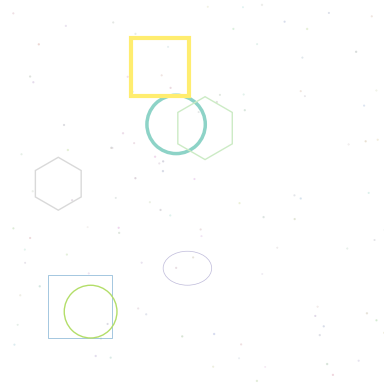[{"shape": "circle", "thickness": 2.5, "radius": 0.38, "center": [0.457, 0.677]}, {"shape": "oval", "thickness": 0.5, "radius": 0.32, "center": [0.487, 0.303]}, {"shape": "square", "thickness": 0.5, "radius": 0.41, "center": [0.208, 0.204]}, {"shape": "circle", "thickness": 1, "radius": 0.34, "center": [0.235, 0.191]}, {"shape": "hexagon", "thickness": 1, "radius": 0.34, "center": [0.151, 0.523]}, {"shape": "hexagon", "thickness": 1, "radius": 0.41, "center": [0.533, 0.667]}, {"shape": "square", "thickness": 3, "radius": 0.38, "center": [0.416, 0.825]}]